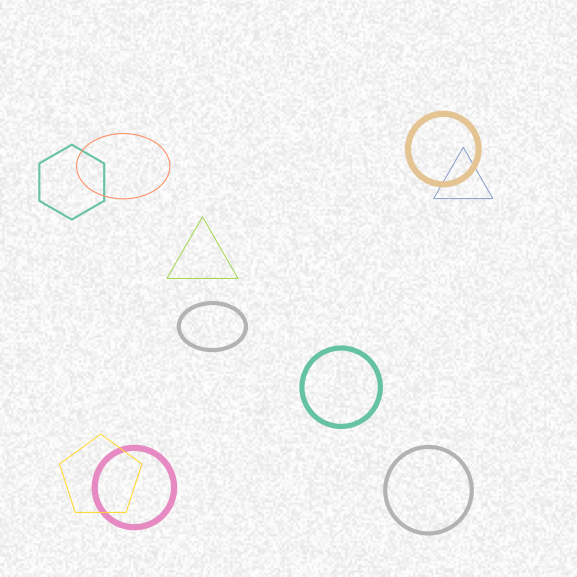[{"shape": "circle", "thickness": 2.5, "radius": 0.34, "center": [0.591, 0.329]}, {"shape": "hexagon", "thickness": 1, "radius": 0.32, "center": [0.124, 0.684]}, {"shape": "oval", "thickness": 0.5, "radius": 0.4, "center": [0.213, 0.711]}, {"shape": "triangle", "thickness": 0.5, "radius": 0.3, "center": [0.802, 0.685]}, {"shape": "circle", "thickness": 3, "radius": 0.34, "center": [0.233, 0.155]}, {"shape": "triangle", "thickness": 0.5, "radius": 0.36, "center": [0.351, 0.553]}, {"shape": "pentagon", "thickness": 0.5, "radius": 0.37, "center": [0.174, 0.172]}, {"shape": "circle", "thickness": 3, "radius": 0.31, "center": [0.768, 0.741]}, {"shape": "oval", "thickness": 2, "radius": 0.29, "center": [0.368, 0.434]}, {"shape": "circle", "thickness": 2, "radius": 0.37, "center": [0.742, 0.15]}]